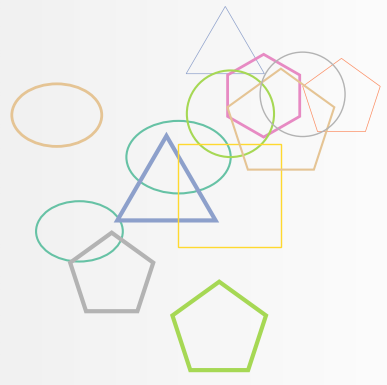[{"shape": "oval", "thickness": 1.5, "radius": 0.67, "center": [0.461, 0.592]}, {"shape": "oval", "thickness": 1.5, "radius": 0.56, "center": [0.205, 0.399]}, {"shape": "pentagon", "thickness": 0.5, "radius": 0.53, "center": [0.881, 0.743]}, {"shape": "triangle", "thickness": 0.5, "radius": 0.58, "center": [0.581, 0.867]}, {"shape": "triangle", "thickness": 3, "radius": 0.73, "center": [0.43, 0.501]}, {"shape": "hexagon", "thickness": 2, "radius": 0.54, "center": [0.68, 0.751]}, {"shape": "pentagon", "thickness": 3, "radius": 0.63, "center": [0.566, 0.141]}, {"shape": "circle", "thickness": 1.5, "radius": 0.56, "center": [0.595, 0.705]}, {"shape": "square", "thickness": 1, "radius": 0.67, "center": [0.593, 0.492]}, {"shape": "pentagon", "thickness": 1.5, "radius": 0.72, "center": [0.725, 0.677]}, {"shape": "oval", "thickness": 2, "radius": 0.58, "center": [0.147, 0.701]}, {"shape": "circle", "thickness": 1, "radius": 0.55, "center": [0.781, 0.755]}, {"shape": "pentagon", "thickness": 3, "radius": 0.56, "center": [0.288, 0.283]}]